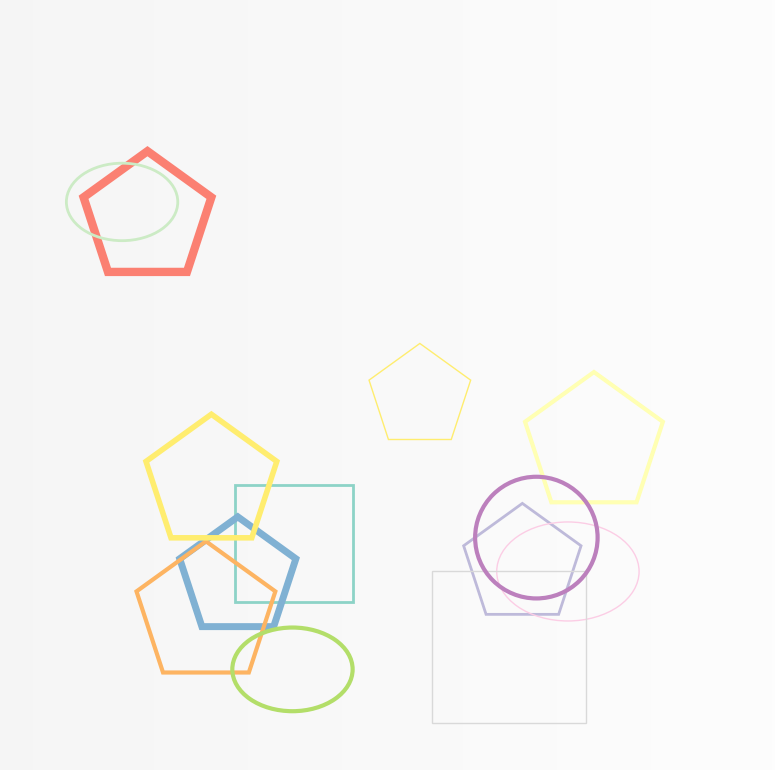[{"shape": "square", "thickness": 1, "radius": 0.38, "center": [0.379, 0.294]}, {"shape": "pentagon", "thickness": 1.5, "radius": 0.47, "center": [0.766, 0.423]}, {"shape": "pentagon", "thickness": 1, "radius": 0.4, "center": [0.674, 0.267]}, {"shape": "pentagon", "thickness": 3, "radius": 0.43, "center": [0.19, 0.717]}, {"shape": "pentagon", "thickness": 2.5, "radius": 0.39, "center": [0.307, 0.25]}, {"shape": "pentagon", "thickness": 1.5, "radius": 0.47, "center": [0.266, 0.203]}, {"shape": "oval", "thickness": 1.5, "radius": 0.39, "center": [0.377, 0.131]}, {"shape": "oval", "thickness": 0.5, "radius": 0.46, "center": [0.733, 0.258]}, {"shape": "square", "thickness": 0.5, "radius": 0.49, "center": [0.657, 0.16]}, {"shape": "circle", "thickness": 1.5, "radius": 0.4, "center": [0.692, 0.302]}, {"shape": "oval", "thickness": 1, "radius": 0.36, "center": [0.158, 0.738]}, {"shape": "pentagon", "thickness": 0.5, "radius": 0.34, "center": [0.542, 0.485]}, {"shape": "pentagon", "thickness": 2, "radius": 0.44, "center": [0.273, 0.373]}]